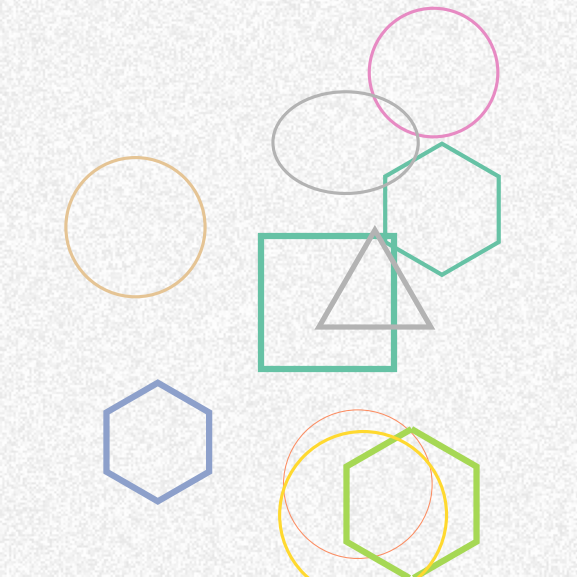[{"shape": "square", "thickness": 3, "radius": 0.58, "center": [0.567, 0.476]}, {"shape": "hexagon", "thickness": 2, "radius": 0.57, "center": [0.765, 0.637]}, {"shape": "circle", "thickness": 0.5, "radius": 0.64, "center": [0.62, 0.161]}, {"shape": "hexagon", "thickness": 3, "radius": 0.51, "center": [0.273, 0.234]}, {"shape": "circle", "thickness": 1.5, "radius": 0.56, "center": [0.751, 0.873]}, {"shape": "hexagon", "thickness": 3, "radius": 0.65, "center": [0.713, 0.126]}, {"shape": "circle", "thickness": 1.5, "radius": 0.72, "center": [0.629, 0.107]}, {"shape": "circle", "thickness": 1.5, "radius": 0.6, "center": [0.235, 0.606]}, {"shape": "oval", "thickness": 1.5, "radius": 0.63, "center": [0.598, 0.752]}, {"shape": "triangle", "thickness": 2.5, "radius": 0.56, "center": [0.649, 0.489]}]